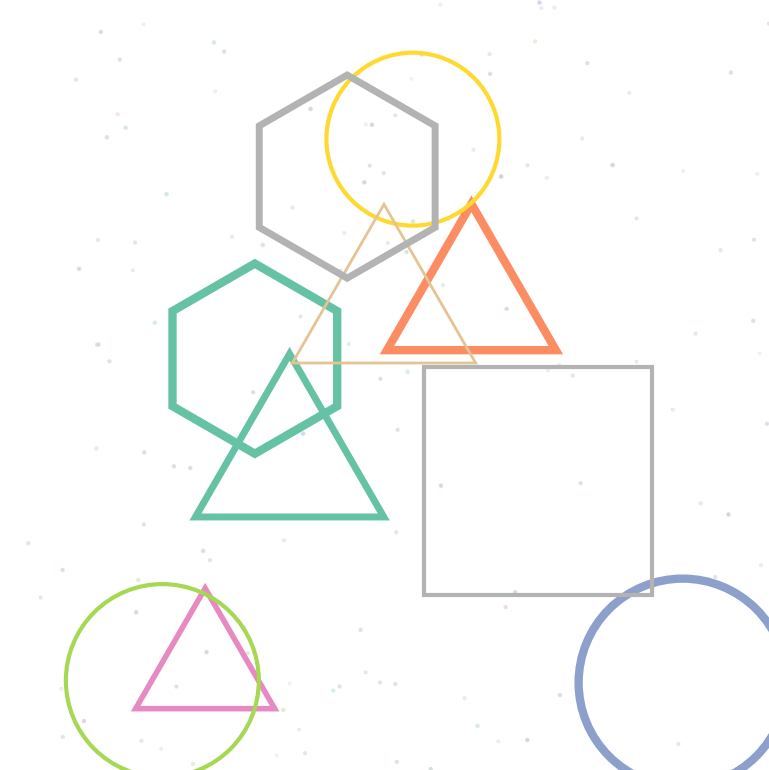[{"shape": "hexagon", "thickness": 3, "radius": 0.62, "center": [0.331, 0.534]}, {"shape": "triangle", "thickness": 2.5, "radius": 0.71, "center": [0.376, 0.399]}, {"shape": "triangle", "thickness": 3, "radius": 0.63, "center": [0.612, 0.609]}, {"shape": "circle", "thickness": 3, "radius": 0.68, "center": [0.887, 0.113]}, {"shape": "triangle", "thickness": 2, "radius": 0.52, "center": [0.266, 0.132]}, {"shape": "circle", "thickness": 1.5, "radius": 0.63, "center": [0.211, 0.116]}, {"shape": "circle", "thickness": 1.5, "radius": 0.56, "center": [0.536, 0.819]}, {"shape": "triangle", "thickness": 1, "radius": 0.69, "center": [0.499, 0.597]}, {"shape": "square", "thickness": 1.5, "radius": 0.74, "center": [0.699, 0.375]}, {"shape": "hexagon", "thickness": 2.5, "radius": 0.66, "center": [0.451, 0.771]}]